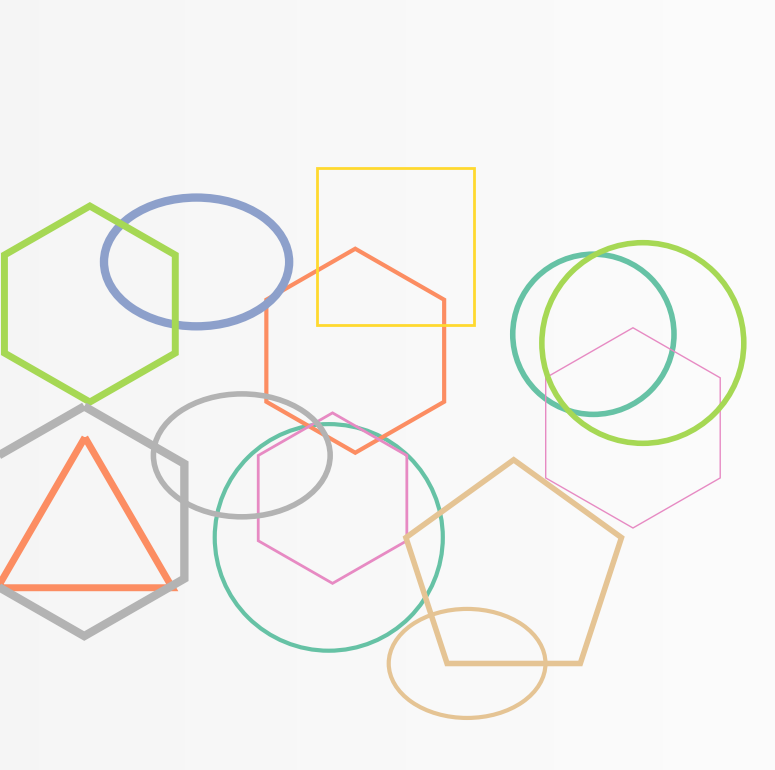[{"shape": "circle", "thickness": 1.5, "radius": 0.74, "center": [0.424, 0.302]}, {"shape": "circle", "thickness": 2, "radius": 0.52, "center": [0.766, 0.566]}, {"shape": "hexagon", "thickness": 1.5, "radius": 0.66, "center": [0.458, 0.544]}, {"shape": "triangle", "thickness": 2.5, "radius": 0.65, "center": [0.11, 0.302]}, {"shape": "oval", "thickness": 3, "radius": 0.6, "center": [0.254, 0.66]}, {"shape": "hexagon", "thickness": 0.5, "radius": 0.65, "center": [0.817, 0.444]}, {"shape": "hexagon", "thickness": 1, "radius": 0.55, "center": [0.429, 0.353]}, {"shape": "circle", "thickness": 2, "radius": 0.65, "center": [0.829, 0.555]}, {"shape": "hexagon", "thickness": 2.5, "radius": 0.64, "center": [0.116, 0.605]}, {"shape": "square", "thickness": 1, "radius": 0.51, "center": [0.51, 0.68]}, {"shape": "pentagon", "thickness": 2, "radius": 0.73, "center": [0.663, 0.257]}, {"shape": "oval", "thickness": 1.5, "radius": 0.51, "center": [0.603, 0.138]}, {"shape": "oval", "thickness": 2, "radius": 0.57, "center": [0.312, 0.409]}, {"shape": "hexagon", "thickness": 3, "radius": 0.75, "center": [0.109, 0.323]}]